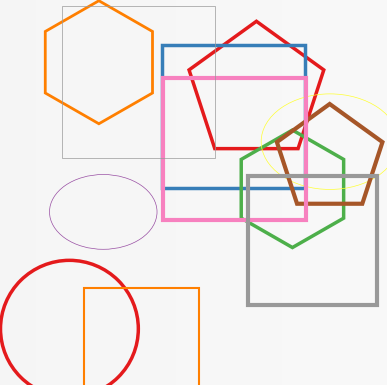[{"shape": "pentagon", "thickness": 2.5, "radius": 0.91, "center": [0.662, 0.762]}, {"shape": "circle", "thickness": 2.5, "radius": 0.89, "center": [0.179, 0.146]}, {"shape": "square", "thickness": 2.5, "radius": 0.93, "center": [0.602, 0.697]}, {"shape": "hexagon", "thickness": 2.5, "radius": 0.76, "center": [0.755, 0.51]}, {"shape": "oval", "thickness": 0.5, "radius": 0.69, "center": [0.267, 0.45]}, {"shape": "square", "thickness": 1.5, "radius": 0.74, "center": [0.365, 0.102]}, {"shape": "hexagon", "thickness": 2, "radius": 0.8, "center": [0.255, 0.838]}, {"shape": "oval", "thickness": 0.5, "radius": 0.89, "center": [0.851, 0.632]}, {"shape": "pentagon", "thickness": 3, "radius": 0.72, "center": [0.851, 0.587]}, {"shape": "square", "thickness": 3, "radius": 0.92, "center": [0.606, 0.613]}, {"shape": "square", "thickness": 3, "radius": 0.84, "center": [0.806, 0.376]}, {"shape": "square", "thickness": 0.5, "radius": 0.99, "center": [0.357, 0.786]}]